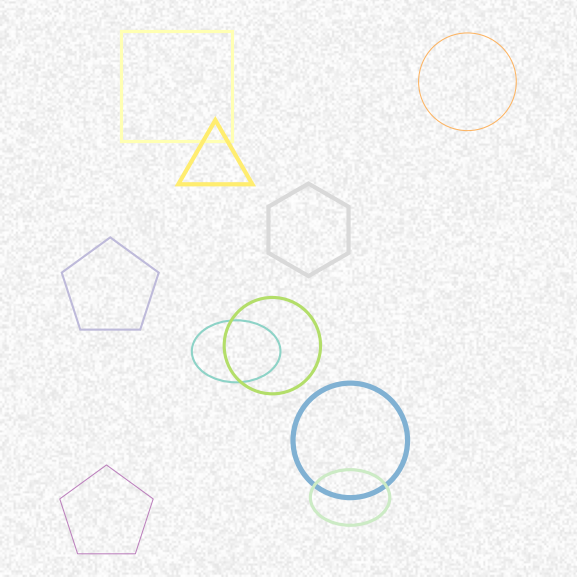[{"shape": "oval", "thickness": 1, "radius": 0.38, "center": [0.409, 0.391]}, {"shape": "square", "thickness": 1.5, "radius": 0.48, "center": [0.306, 0.85]}, {"shape": "pentagon", "thickness": 1, "radius": 0.44, "center": [0.191, 0.5]}, {"shape": "circle", "thickness": 2.5, "radius": 0.5, "center": [0.607, 0.237]}, {"shape": "circle", "thickness": 0.5, "radius": 0.42, "center": [0.809, 0.858]}, {"shape": "circle", "thickness": 1.5, "radius": 0.42, "center": [0.472, 0.401]}, {"shape": "hexagon", "thickness": 2, "radius": 0.4, "center": [0.534, 0.601]}, {"shape": "pentagon", "thickness": 0.5, "radius": 0.43, "center": [0.184, 0.109]}, {"shape": "oval", "thickness": 1.5, "radius": 0.34, "center": [0.606, 0.138]}, {"shape": "triangle", "thickness": 2, "radius": 0.37, "center": [0.373, 0.717]}]